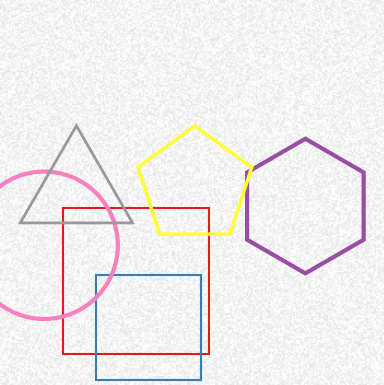[{"shape": "square", "thickness": 1.5, "radius": 0.95, "center": [0.353, 0.271]}, {"shape": "square", "thickness": 1.5, "radius": 0.68, "center": [0.386, 0.149]}, {"shape": "hexagon", "thickness": 3, "radius": 0.87, "center": [0.793, 0.465]}, {"shape": "pentagon", "thickness": 2.5, "radius": 0.78, "center": [0.506, 0.518]}, {"shape": "circle", "thickness": 3, "radius": 0.96, "center": [0.115, 0.363]}, {"shape": "triangle", "thickness": 2, "radius": 0.84, "center": [0.198, 0.505]}]